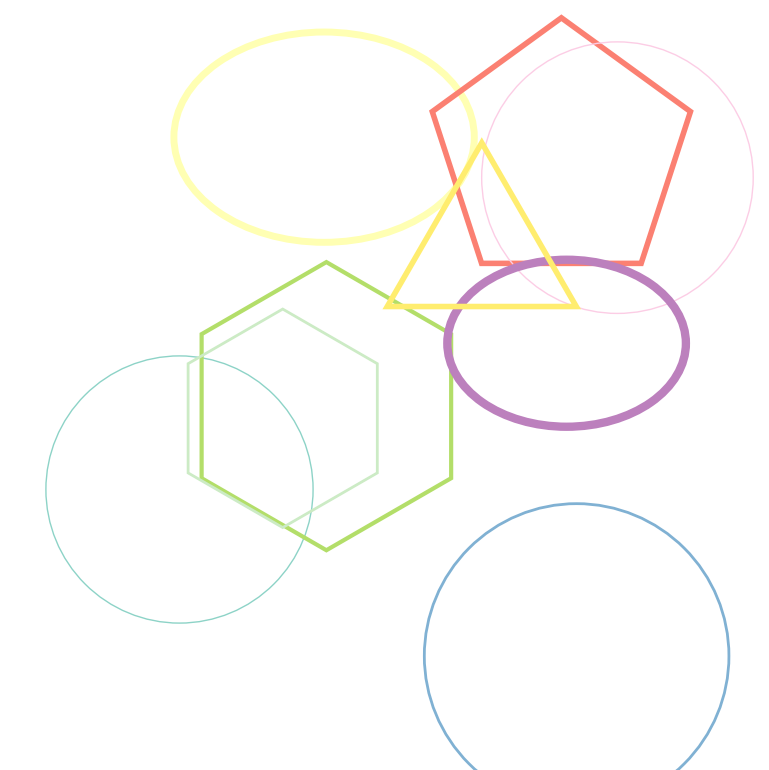[{"shape": "circle", "thickness": 0.5, "radius": 0.87, "center": [0.233, 0.364]}, {"shape": "oval", "thickness": 2.5, "radius": 0.98, "center": [0.421, 0.822]}, {"shape": "pentagon", "thickness": 2, "radius": 0.88, "center": [0.729, 0.801]}, {"shape": "circle", "thickness": 1, "radius": 0.99, "center": [0.749, 0.148]}, {"shape": "hexagon", "thickness": 1.5, "radius": 0.94, "center": [0.424, 0.473]}, {"shape": "circle", "thickness": 0.5, "radius": 0.88, "center": [0.802, 0.769]}, {"shape": "oval", "thickness": 3, "radius": 0.77, "center": [0.736, 0.554]}, {"shape": "hexagon", "thickness": 1, "radius": 0.71, "center": [0.367, 0.457]}, {"shape": "triangle", "thickness": 2, "radius": 0.71, "center": [0.626, 0.673]}]